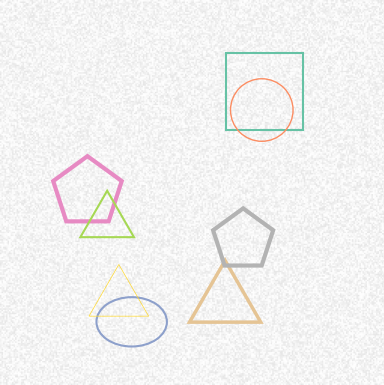[{"shape": "square", "thickness": 1.5, "radius": 0.5, "center": [0.686, 0.762]}, {"shape": "circle", "thickness": 1, "radius": 0.41, "center": [0.68, 0.714]}, {"shape": "oval", "thickness": 1.5, "radius": 0.46, "center": [0.342, 0.164]}, {"shape": "pentagon", "thickness": 3, "radius": 0.47, "center": [0.227, 0.501]}, {"shape": "triangle", "thickness": 1.5, "radius": 0.4, "center": [0.278, 0.424]}, {"shape": "triangle", "thickness": 0.5, "radius": 0.45, "center": [0.309, 0.224]}, {"shape": "triangle", "thickness": 2.5, "radius": 0.53, "center": [0.585, 0.217]}, {"shape": "pentagon", "thickness": 3, "radius": 0.41, "center": [0.632, 0.377]}]